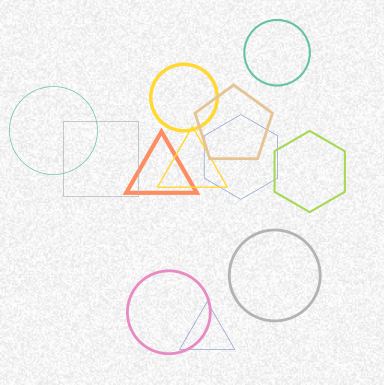[{"shape": "circle", "thickness": 0.5, "radius": 0.57, "center": [0.139, 0.661]}, {"shape": "circle", "thickness": 1.5, "radius": 0.43, "center": [0.72, 0.863]}, {"shape": "triangle", "thickness": 3, "radius": 0.53, "center": [0.419, 0.552]}, {"shape": "hexagon", "thickness": 0.5, "radius": 0.55, "center": [0.626, 0.592]}, {"shape": "triangle", "thickness": 0.5, "radius": 0.42, "center": [0.538, 0.133]}, {"shape": "circle", "thickness": 2, "radius": 0.54, "center": [0.439, 0.189]}, {"shape": "hexagon", "thickness": 1.5, "radius": 0.53, "center": [0.804, 0.555]}, {"shape": "circle", "thickness": 2.5, "radius": 0.43, "center": [0.478, 0.747]}, {"shape": "triangle", "thickness": 1, "radius": 0.52, "center": [0.5, 0.566]}, {"shape": "pentagon", "thickness": 2, "radius": 0.53, "center": [0.607, 0.673]}, {"shape": "circle", "thickness": 2, "radius": 0.59, "center": [0.714, 0.285]}, {"shape": "square", "thickness": 0.5, "radius": 0.49, "center": [0.262, 0.588]}]